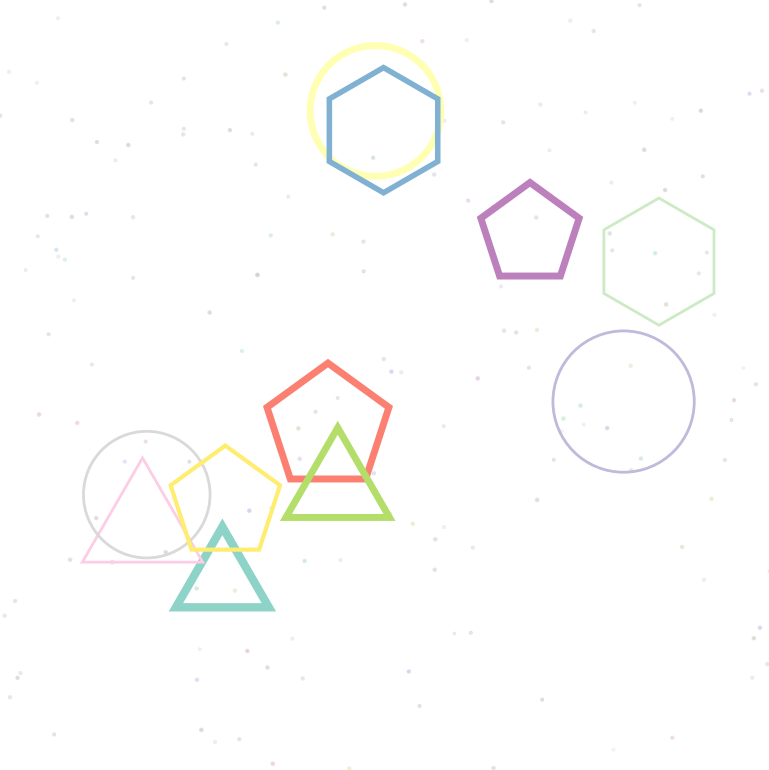[{"shape": "triangle", "thickness": 3, "radius": 0.35, "center": [0.289, 0.246]}, {"shape": "circle", "thickness": 2.5, "radius": 0.42, "center": [0.488, 0.856]}, {"shape": "circle", "thickness": 1, "radius": 0.46, "center": [0.81, 0.478]}, {"shape": "pentagon", "thickness": 2.5, "radius": 0.42, "center": [0.426, 0.445]}, {"shape": "hexagon", "thickness": 2, "radius": 0.41, "center": [0.498, 0.831]}, {"shape": "triangle", "thickness": 2.5, "radius": 0.39, "center": [0.439, 0.367]}, {"shape": "triangle", "thickness": 1, "radius": 0.45, "center": [0.185, 0.315]}, {"shape": "circle", "thickness": 1, "radius": 0.41, "center": [0.191, 0.358]}, {"shape": "pentagon", "thickness": 2.5, "radius": 0.34, "center": [0.688, 0.696]}, {"shape": "hexagon", "thickness": 1, "radius": 0.41, "center": [0.856, 0.66]}, {"shape": "pentagon", "thickness": 1.5, "radius": 0.37, "center": [0.293, 0.347]}]